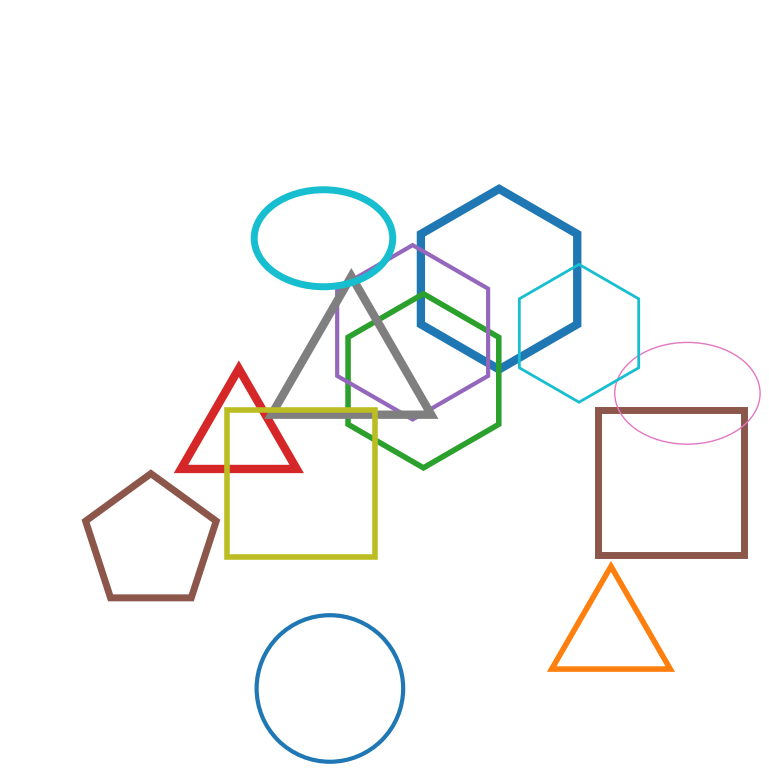[{"shape": "hexagon", "thickness": 3, "radius": 0.59, "center": [0.648, 0.637]}, {"shape": "circle", "thickness": 1.5, "radius": 0.48, "center": [0.428, 0.106]}, {"shape": "triangle", "thickness": 2, "radius": 0.44, "center": [0.793, 0.176]}, {"shape": "hexagon", "thickness": 2, "radius": 0.57, "center": [0.55, 0.505]}, {"shape": "triangle", "thickness": 3, "radius": 0.43, "center": [0.31, 0.434]}, {"shape": "hexagon", "thickness": 1.5, "radius": 0.57, "center": [0.536, 0.568]}, {"shape": "pentagon", "thickness": 2.5, "radius": 0.45, "center": [0.196, 0.296]}, {"shape": "square", "thickness": 2.5, "radius": 0.47, "center": [0.872, 0.373]}, {"shape": "oval", "thickness": 0.5, "radius": 0.47, "center": [0.893, 0.489]}, {"shape": "triangle", "thickness": 3, "radius": 0.6, "center": [0.456, 0.521]}, {"shape": "square", "thickness": 2, "radius": 0.48, "center": [0.391, 0.372]}, {"shape": "oval", "thickness": 2.5, "radius": 0.45, "center": [0.42, 0.691]}, {"shape": "hexagon", "thickness": 1, "radius": 0.45, "center": [0.752, 0.567]}]